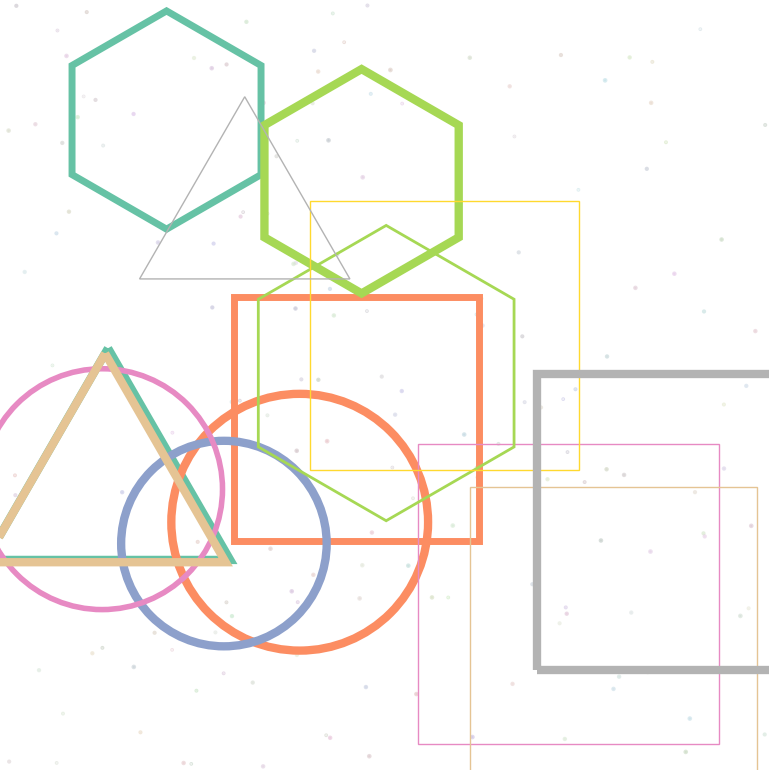[{"shape": "triangle", "thickness": 3, "radius": 0.92, "center": [0.14, 0.364]}, {"shape": "hexagon", "thickness": 2.5, "radius": 0.71, "center": [0.216, 0.844]}, {"shape": "square", "thickness": 2.5, "radius": 0.79, "center": [0.463, 0.456]}, {"shape": "circle", "thickness": 3, "radius": 0.83, "center": [0.389, 0.322]}, {"shape": "circle", "thickness": 3, "radius": 0.67, "center": [0.291, 0.294]}, {"shape": "circle", "thickness": 2, "radius": 0.78, "center": [0.133, 0.365]}, {"shape": "square", "thickness": 0.5, "radius": 0.98, "center": [0.739, 0.229]}, {"shape": "hexagon", "thickness": 1, "radius": 0.96, "center": [0.502, 0.515]}, {"shape": "hexagon", "thickness": 3, "radius": 0.73, "center": [0.47, 0.765]}, {"shape": "square", "thickness": 0.5, "radius": 0.87, "center": [0.577, 0.564]}, {"shape": "square", "thickness": 0.5, "radius": 0.93, "center": [0.797, 0.182]}, {"shape": "triangle", "thickness": 3, "radius": 0.9, "center": [0.137, 0.36]}, {"shape": "square", "thickness": 3, "radius": 0.96, "center": [0.889, 0.322]}, {"shape": "triangle", "thickness": 0.5, "radius": 0.79, "center": [0.318, 0.717]}]